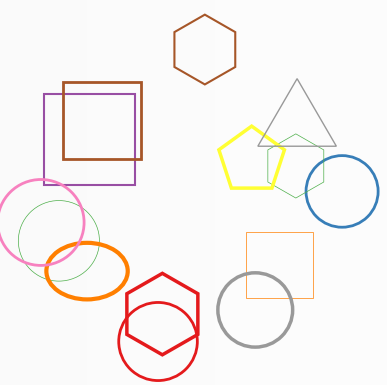[{"shape": "circle", "thickness": 2, "radius": 0.51, "center": [0.408, 0.113]}, {"shape": "hexagon", "thickness": 2.5, "radius": 0.53, "center": [0.419, 0.184]}, {"shape": "circle", "thickness": 2, "radius": 0.47, "center": [0.883, 0.503]}, {"shape": "hexagon", "thickness": 0.5, "radius": 0.42, "center": [0.763, 0.569]}, {"shape": "circle", "thickness": 0.5, "radius": 0.52, "center": [0.152, 0.374]}, {"shape": "square", "thickness": 1.5, "radius": 0.59, "center": [0.231, 0.638]}, {"shape": "square", "thickness": 0.5, "radius": 0.43, "center": [0.721, 0.312]}, {"shape": "oval", "thickness": 3, "radius": 0.52, "center": [0.225, 0.296]}, {"shape": "pentagon", "thickness": 2.5, "radius": 0.44, "center": [0.649, 0.583]}, {"shape": "square", "thickness": 2, "radius": 0.5, "center": [0.263, 0.686]}, {"shape": "hexagon", "thickness": 1.5, "radius": 0.45, "center": [0.529, 0.871]}, {"shape": "circle", "thickness": 2, "radius": 0.56, "center": [0.105, 0.422]}, {"shape": "circle", "thickness": 2.5, "radius": 0.48, "center": [0.659, 0.195]}, {"shape": "triangle", "thickness": 1, "radius": 0.58, "center": [0.767, 0.679]}]